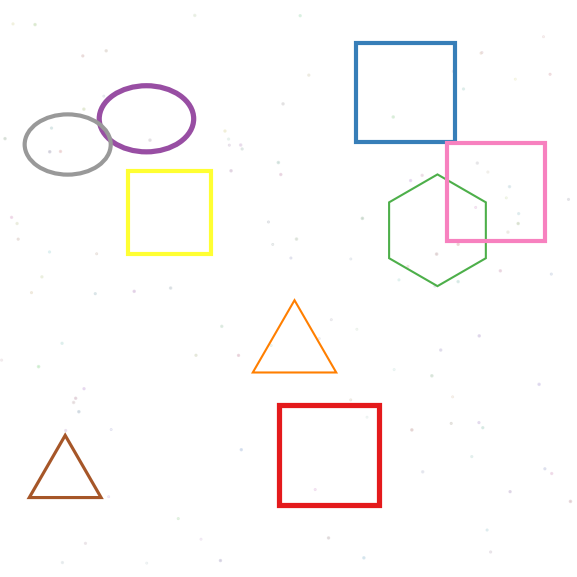[{"shape": "square", "thickness": 2.5, "radius": 0.43, "center": [0.57, 0.211]}, {"shape": "square", "thickness": 2, "radius": 0.43, "center": [0.702, 0.839]}, {"shape": "hexagon", "thickness": 1, "radius": 0.48, "center": [0.758, 0.6]}, {"shape": "oval", "thickness": 2.5, "radius": 0.41, "center": [0.254, 0.793]}, {"shape": "triangle", "thickness": 1, "radius": 0.42, "center": [0.51, 0.396]}, {"shape": "square", "thickness": 2, "radius": 0.36, "center": [0.294, 0.631]}, {"shape": "triangle", "thickness": 1.5, "radius": 0.36, "center": [0.113, 0.173]}, {"shape": "square", "thickness": 2, "radius": 0.42, "center": [0.859, 0.667]}, {"shape": "oval", "thickness": 2, "radius": 0.37, "center": [0.117, 0.749]}]